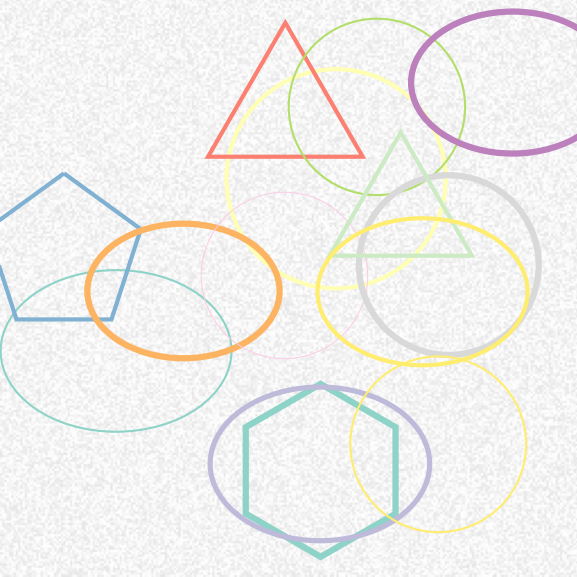[{"shape": "hexagon", "thickness": 3, "radius": 0.75, "center": [0.555, 0.185]}, {"shape": "oval", "thickness": 1, "radius": 1.0, "center": [0.201, 0.391]}, {"shape": "circle", "thickness": 2, "radius": 0.95, "center": [0.582, 0.69]}, {"shape": "oval", "thickness": 2.5, "radius": 0.95, "center": [0.554, 0.196]}, {"shape": "triangle", "thickness": 2, "radius": 0.77, "center": [0.494, 0.805]}, {"shape": "pentagon", "thickness": 2, "radius": 0.7, "center": [0.111, 0.559]}, {"shape": "oval", "thickness": 3, "radius": 0.83, "center": [0.318, 0.495]}, {"shape": "circle", "thickness": 1, "radius": 0.76, "center": [0.653, 0.814]}, {"shape": "circle", "thickness": 0.5, "radius": 0.72, "center": [0.493, 0.522]}, {"shape": "circle", "thickness": 3, "radius": 0.78, "center": [0.777, 0.54]}, {"shape": "oval", "thickness": 3, "radius": 0.88, "center": [0.887, 0.856]}, {"shape": "triangle", "thickness": 2, "radius": 0.71, "center": [0.694, 0.628]}, {"shape": "circle", "thickness": 1, "radius": 0.76, "center": [0.759, 0.23]}, {"shape": "oval", "thickness": 2, "radius": 0.91, "center": [0.732, 0.494]}]